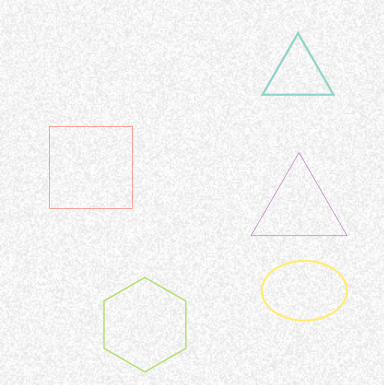[{"shape": "triangle", "thickness": 1.5, "radius": 0.53, "center": [0.774, 0.807]}, {"shape": "square", "thickness": 0.5, "radius": 0.54, "center": [0.236, 0.566]}, {"shape": "hexagon", "thickness": 1, "radius": 0.61, "center": [0.376, 0.157]}, {"shape": "triangle", "thickness": 0.5, "radius": 0.72, "center": [0.777, 0.46]}, {"shape": "oval", "thickness": 1.5, "radius": 0.55, "center": [0.791, 0.245]}]